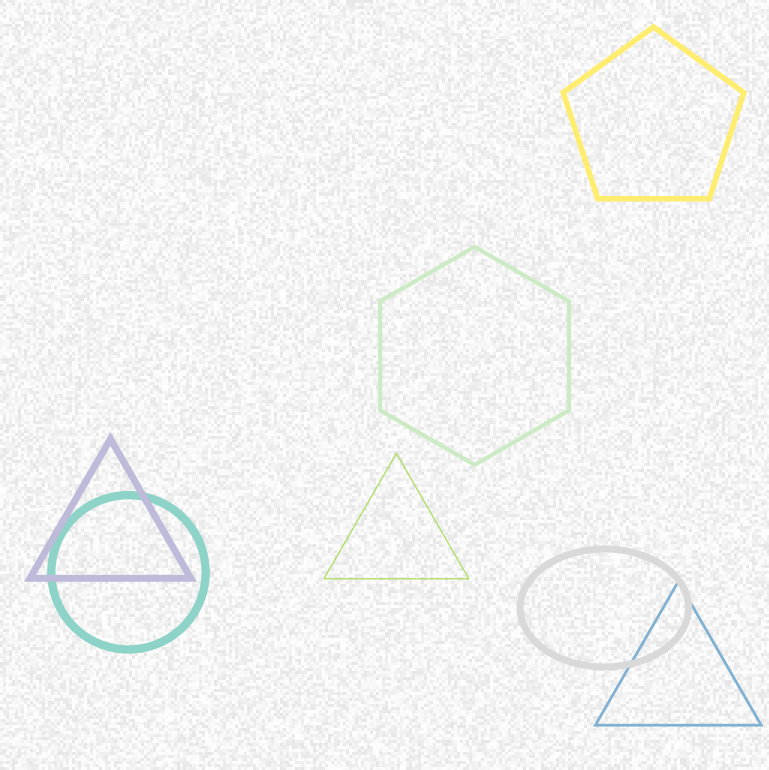[{"shape": "circle", "thickness": 3, "radius": 0.5, "center": [0.167, 0.257]}, {"shape": "triangle", "thickness": 2.5, "radius": 0.6, "center": [0.143, 0.309]}, {"shape": "triangle", "thickness": 1, "radius": 0.62, "center": [0.881, 0.12]}, {"shape": "triangle", "thickness": 0.5, "radius": 0.54, "center": [0.515, 0.303]}, {"shape": "oval", "thickness": 2.5, "radius": 0.55, "center": [0.785, 0.21]}, {"shape": "hexagon", "thickness": 1.5, "radius": 0.71, "center": [0.616, 0.538]}, {"shape": "pentagon", "thickness": 2, "radius": 0.62, "center": [0.849, 0.842]}]